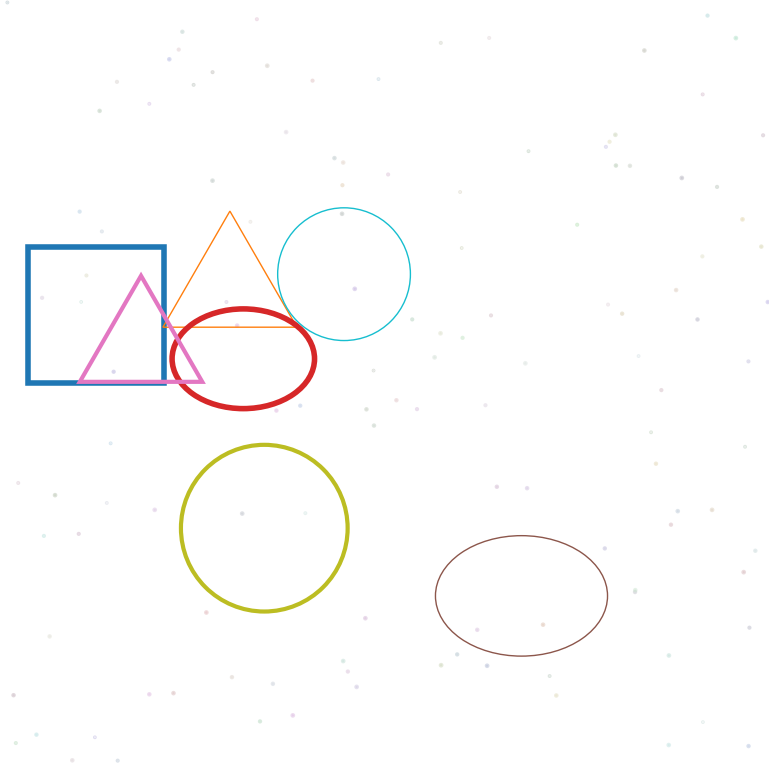[{"shape": "square", "thickness": 2, "radius": 0.44, "center": [0.125, 0.591]}, {"shape": "triangle", "thickness": 0.5, "radius": 0.5, "center": [0.299, 0.625]}, {"shape": "oval", "thickness": 2, "radius": 0.46, "center": [0.316, 0.534]}, {"shape": "oval", "thickness": 0.5, "radius": 0.56, "center": [0.677, 0.226]}, {"shape": "triangle", "thickness": 1.5, "radius": 0.46, "center": [0.183, 0.55]}, {"shape": "circle", "thickness": 1.5, "radius": 0.54, "center": [0.343, 0.314]}, {"shape": "circle", "thickness": 0.5, "radius": 0.43, "center": [0.447, 0.644]}]